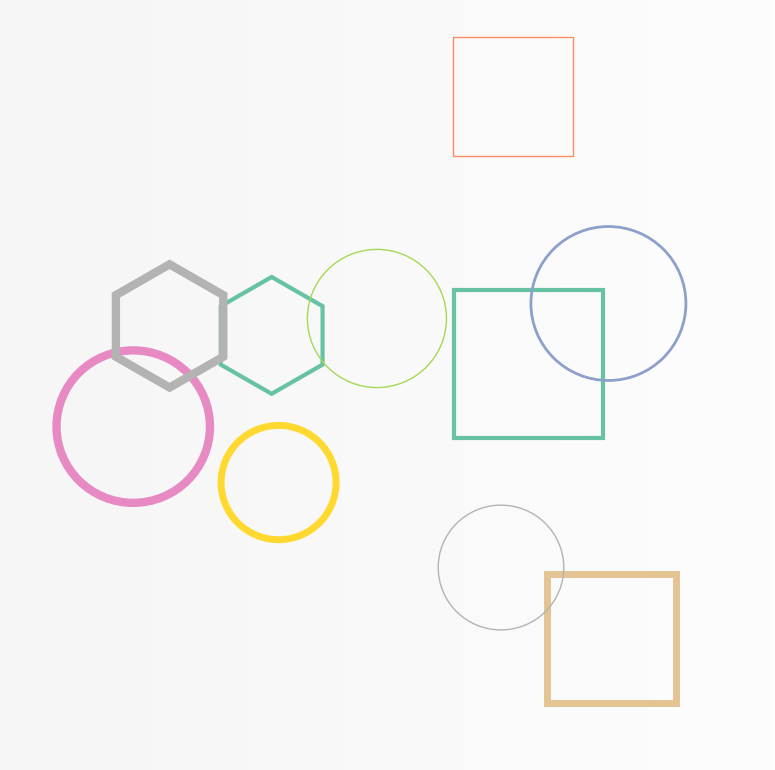[{"shape": "square", "thickness": 1.5, "radius": 0.48, "center": [0.682, 0.527]}, {"shape": "hexagon", "thickness": 1.5, "radius": 0.38, "center": [0.351, 0.564]}, {"shape": "square", "thickness": 0.5, "radius": 0.39, "center": [0.662, 0.875]}, {"shape": "circle", "thickness": 1, "radius": 0.5, "center": [0.785, 0.606]}, {"shape": "circle", "thickness": 3, "radius": 0.5, "center": [0.172, 0.446]}, {"shape": "circle", "thickness": 0.5, "radius": 0.45, "center": [0.486, 0.586]}, {"shape": "circle", "thickness": 2.5, "radius": 0.37, "center": [0.359, 0.373]}, {"shape": "square", "thickness": 2.5, "radius": 0.42, "center": [0.789, 0.171]}, {"shape": "circle", "thickness": 0.5, "radius": 0.41, "center": [0.646, 0.263]}, {"shape": "hexagon", "thickness": 3, "radius": 0.4, "center": [0.219, 0.577]}]